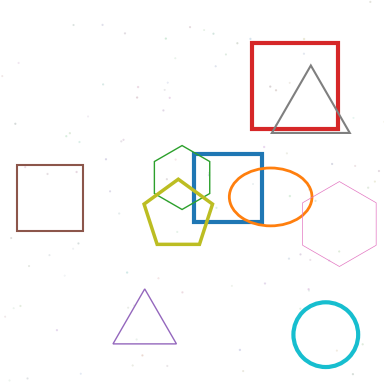[{"shape": "square", "thickness": 3, "radius": 0.44, "center": [0.593, 0.511]}, {"shape": "oval", "thickness": 2, "radius": 0.54, "center": [0.703, 0.489]}, {"shape": "hexagon", "thickness": 1, "radius": 0.42, "center": [0.473, 0.539]}, {"shape": "square", "thickness": 3, "radius": 0.56, "center": [0.766, 0.776]}, {"shape": "triangle", "thickness": 1, "radius": 0.48, "center": [0.376, 0.154]}, {"shape": "square", "thickness": 1.5, "radius": 0.43, "center": [0.13, 0.486]}, {"shape": "hexagon", "thickness": 0.5, "radius": 0.55, "center": [0.882, 0.418]}, {"shape": "triangle", "thickness": 1.5, "radius": 0.58, "center": [0.807, 0.713]}, {"shape": "pentagon", "thickness": 2.5, "radius": 0.47, "center": [0.463, 0.441]}, {"shape": "circle", "thickness": 3, "radius": 0.42, "center": [0.846, 0.131]}]